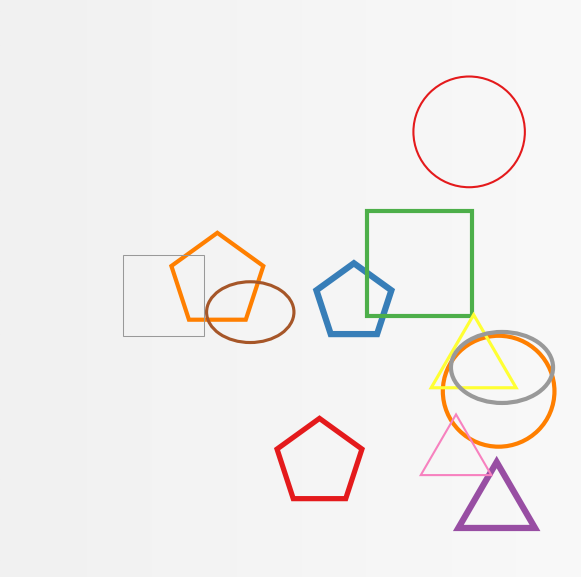[{"shape": "circle", "thickness": 1, "radius": 0.48, "center": [0.807, 0.771]}, {"shape": "pentagon", "thickness": 2.5, "radius": 0.38, "center": [0.55, 0.198]}, {"shape": "pentagon", "thickness": 3, "radius": 0.34, "center": [0.609, 0.475]}, {"shape": "square", "thickness": 2, "radius": 0.46, "center": [0.722, 0.543]}, {"shape": "triangle", "thickness": 3, "radius": 0.38, "center": [0.854, 0.123]}, {"shape": "pentagon", "thickness": 2, "radius": 0.42, "center": [0.374, 0.513]}, {"shape": "circle", "thickness": 2, "radius": 0.48, "center": [0.858, 0.322]}, {"shape": "triangle", "thickness": 1.5, "radius": 0.42, "center": [0.815, 0.37]}, {"shape": "oval", "thickness": 1.5, "radius": 0.38, "center": [0.431, 0.459]}, {"shape": "triangle", "thickness": 1, "radius": 0.35, "center": [0.785, 0.211]}, {"shape": "square", "thickness": 0.5, "radius": 0.35, "center": [0.281, 0.487]}, {"shape": "oval", "thickness": 2, "radius": 0.44, "center": [0.864, 0.363]}]